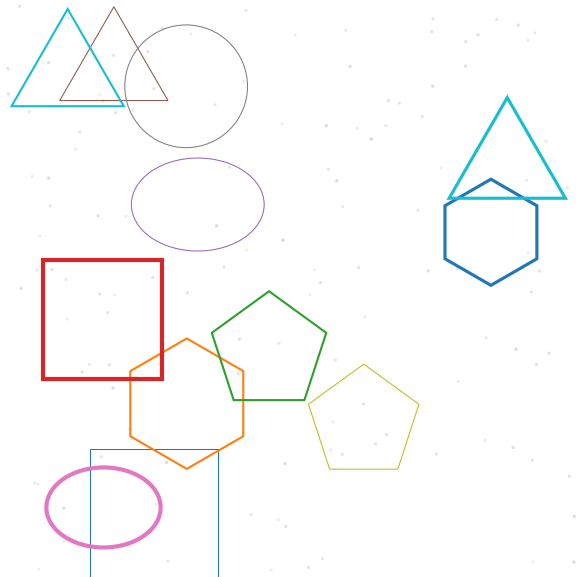[{"shape": "hexagon", "thickness": 1.5, "radius": 0.46, "center": [0.85, 0.597]}, {"shape": "square", "thickness": 0.5, "radius": 0.56, "center": [0.267, 0.11]}, {"shape": "hexagon", "thickness": 1, "radius": 0.56, "center": [0.323, 0.3]}, {"shape": "pentagon", "thickness": 1, "radius": 0.52, "center": [0.466, 0.391]}, {"shape": "square", "thickness": 2, "radius": 0.52, "center": [0.177, 0.446]}, {"shape": "oval", "thickness": 0.5, "radius": 0.57, "center": [0.342, 0.645]}, {"shape": "triangle", "thickness": 0.5, "radius": 0.54, "center": [0.197, 0.879]}, {"shape": "oval", "thickness": 2, "radius": 0.49, "center": [0.179, 0.12]}, {"shape": "circle", "thickness": 0.5, "radius": 0.53, "center": [0.322, 0.85]}, {"shape": "pentagon", "thickness": 0.5, "radius": 0.5, "center": [0.63, 0.268]}, {"shape": "triangle", "thickness": 1.5, "radius": 0.58, "center": [0.878, 0.714]}, {"shape": "triangle", "thickness": 1, "radius": 0.56, "center": [0.117, 0.871]}]